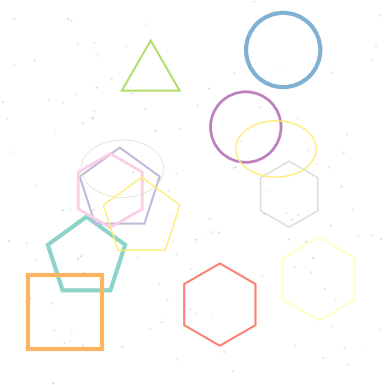[{"shape": "pentagon", "thickness": 3, "radius": 0.53, "center": [0.225, 0.331]}, {"shape": "hexagon", "thickness": 1, "radius": 0.54, "center": [0.829, 0.276]}, {"shape": "pentagon", "thickness": 1.5, "radius": 0.55, "center": [0.311, 0.508]}, {"shape": "hexagon", "thickness": 1.5, "radius": 0.53, "center": [0.571, 0.209]}, {"shape": "circle", "thickness": 3, "radius": 0.48, "center": [0.736, 0.87]}, {"shape": "square", "thickness": 3, "radius": 0.48, "center": [0.169, 0.19]}, {"shape": "triangle", "thickness": 1.5, "radius": 0.43, "center": [0.391, 0.808]}, {"shape": "hexagon", "thickness": 2, "radius": 0.48, "center": [0.286, 0.505]}, {"shape": "hexagon", "thickness": 1, "radius": 0.43, "center": [0.751, 0.496]}, {"shape": "circle", "thickness": 2, "radius": 0.46, "center": [0.638, 0.67]}, {"shape": "oval", "thickness": 0.5, "radius": 0.53, "center": [0.318, 0.562]}, {"shape": "oval", "thickness": 1, "radius": 0.52, "center": [0.717, 0.613]}, {"shape": "pentagon", "thickness": 1, "radius": 0.52, "center": [0.368, 0.435]}]